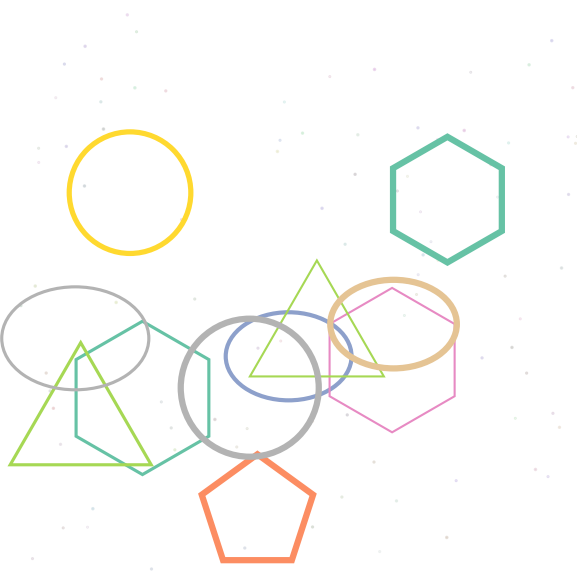[{"shape": "hexagon", "thickness": 3, "radius": 0.54, "center": [0.775, 0.653]}, {"shape": "hexagon", "thickness": 1.5, "radius": 0.66, "center": [0.247, 0.31]}, {"shape": "pentagon", "thickness": 3, "radius": 0.51, "center": [0.446, 0.111]}, {"shape": "oval", "thickness": 2, "radius": 0.54, "center": [0.5, 0.382]}, {"shape": "hexagon", "thickness": 1, "radius": 0.63, "center": [0.679, 0.376]}, {"shape": "triangle", "thickness": 1, "radius": 0.67, "center": [0.549, 0.414]}, {"shape": "triangle", "thickness": 1.5, "radius": 0.7, "center": [0.14, 0.265]}, {"shape": "circle", "thickness": 2.5, "radius": 0.53, "center": [0.225, 0.666]}, {"shape": "oval", "thickness": 3, "radius": 0.55, "center": [0.681, 0.438]}, {"shape": "oval", "thickness": 1.5, "radius": 0.64, "center": [0.13, 0.413]}, {"shape": "circle", "thickness": 3, "radius": 0.6, "center": [0.432, 0.328]}]